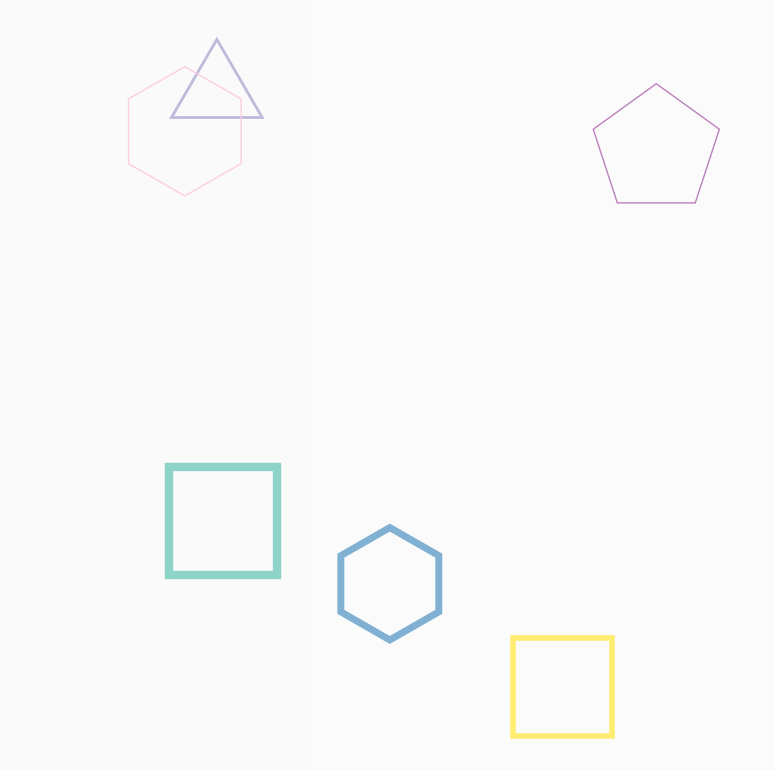[{"shape": "square", "thickness": 3, "radius": 0.35, "center": [0.288, 0.324]}, {"shape": "triangle", "thickness": 1, "radius": 0.34, "center": [0.28, 0.881]}, {"shape": "hexagon", "thickness": 2.5, "radius": 0.36, "center": [0.503, 0.242]}, {"shape": "hexagon", "thickness": 0.5, "radius": 0.42, "center": [0.238, 0.829]}, {"shape": "pentagon", "thickness": 0.5, "radius": 0.43, "center": [0.847, 0.806]}, {"shape": "square", "thickness": 2, "radius": 0.32, "center": [0.726, 0.108]}]